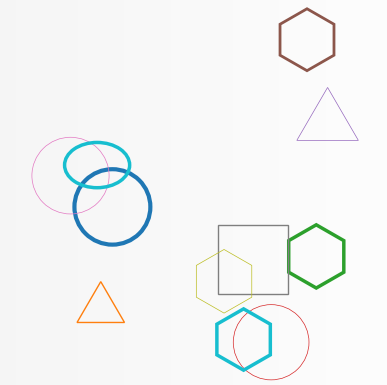[{"shape": "circle", "thickness": 3, "radius": 0.49, "center": [0.29, 0.463]}, {"shape": "triangle", "thickness": 1, "radius": 0.35, "center": [0.26, 0.198]}, {"shape": "hexagon", "thickness": 2.5, "radius": 0.41, "center": [0.816, 0.334]}, {"shape": "circle", "thickness": 0.5, "radius": 0.49, "center": [0.7, 0.111]}, {"shape": "triangle", "thickness": 0.5, "radius": 0.46, "center": [0.845, 0.681]}, {"shape": "hexagon", "thickness": 2, "radius": 0.4, "center": [0.792, 0.897]}, {"shape": "circle", "thickness": 0.5, "radius": 0.5, "center": [0.182, 0.544]}, {"shape": "square", "thickness": 1, "radius": 0.45, "center": [0.653, 0.326]}, {"shape": "hexagon", "thickness": 0.5, "radius": 0.41, "center": [0.578, 0.269]}, {"shape": "hexagon", "thickness": 2.5, "radius": 0.4, "center": [0.629, 0.118]}, {"shape": "oval", "thickness": 2.5, "radius": 0.42, "center": [0.251, 0.571]}]